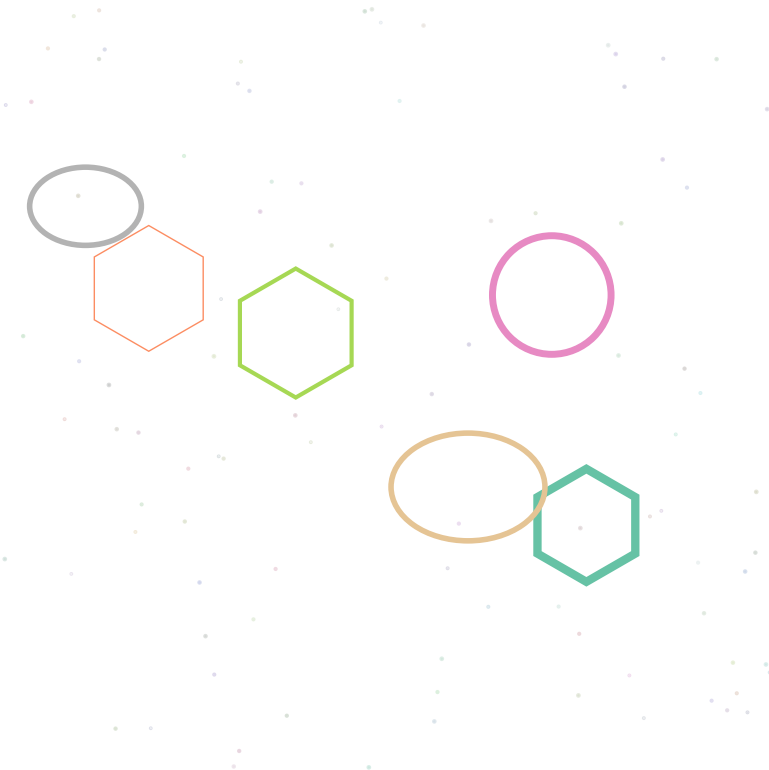[{"shape": "hexagon", "thickness": 3, "radius": 0.37, "center": [0.762, 0.318]}, {"shape": "hexagon", "thickness": 0.5, "radius": 0.41, "center": [0.193, 0.625]}, {"shape": "circle", "thickness": 2.5, "radius": 0.39, "center": [0.717, 0.617]}, {"shape": "hexagon", "thickness": 1.5, "radius": 0.42, "center": [0.384, 0.567]}, {"shape": "oval", "thickness": 2, "radius": 0.5, "center": [0.608, 0.368]}, {"shape": "oval", "thickness": 2, "radius": 0.36, "center": [0.111, 0.732]}]